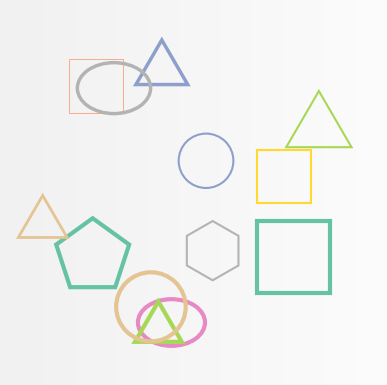[{"shape": "square", "thickness": 3, "radius": 0.47, "center": [0.757, 0.333]}, {"shape": "pentagon", "thickness": 3, "radius": 0.49, "center": [0.239, 0.334]}, {"shape": "square", "thickness": 0.5, "radius": 0.35, "center": [0.247, 0.777]}, {"shape": "triangle", "thickness": 2.5, "radius": 0.39, "center": [0.418, 0.819]}, {"shape": "circle", "thickness": 1.5, "radius": 0.35, "center": [0.532, 0.582]}, {"shape": "oval", "thickness": 3, "radius": 0.43, "center": [0.442, 0.162]}, {"shape": "triangle", "thickness": 1.5, "radius": 0.49, "center": [0.823, 0.666]}, {"shape": "triangle", "thickness": 3, "radius": 0.35, "center": [0.409, 0.147]}, {"shape": "square", "thickness": 1.5, "radius": 0.35, "center": [0.733, 0.541]}, {"shape": "circle", "thickness": 3, "radius": 0.45, "center": [0.39, 0.203]}, {"shape": "triangle", "thickness": 2, "radius": 0.36, "center": [0.11, 0.42]}, {"shape": "hexagon", "thickness": 1.5, "radius": 0.38, "center": [0.549, 0.349]}, {"shape": "oval", "thickness": 2.5, "radius": 0.47, "center": [0.294, 0.771]}]